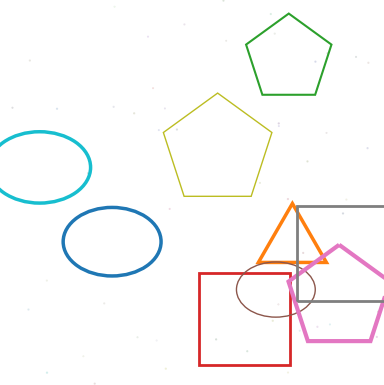[{"shape": "oval", "thickness": 2.5, "radius": 0.64, "center": [0.291, 0.372]}, {"shape": "triangle", "thickness": 2.5, "radius": 0.51, "center": [0.759, 0.369]}, {"shape": "pentagon", "thickness": 1.5, "radius": 0.58, "center": [0.75, 0.848]}, {"shape": "square", "thickness": 2, "radius": 0.59, "center": [0.636, 0.171]}, {"shape": "oval", "thickness": 1, "radius": 0.51, "center": [0.717, 0.248]}, {"shape": "pentagon", "thickness": 3, "radius": 0.69, "center": [0.881, 0.226]}, {"shape": "square", "thickness": 2, "radius": 0.61, "center": [0.894, 0.342]}, {"shape": "pentagon", "thickness": 1, "radius": 0.74, "center": [0.565, 0.61]}, {"shape": "oval", "thickness": 2.5, "radius": 0.66, "center": [0.103, 0.565]}]